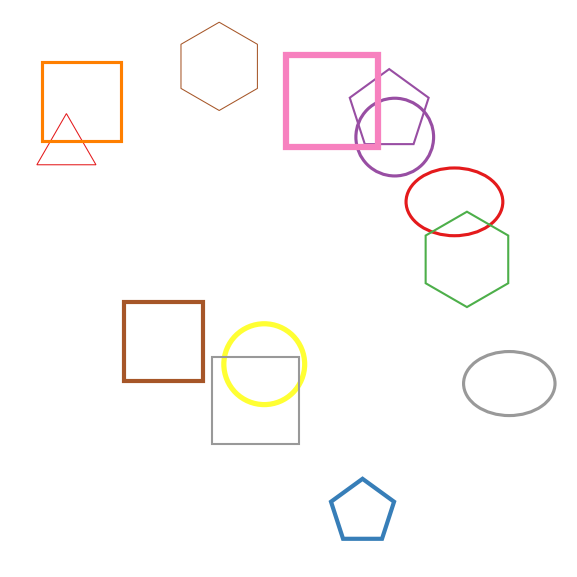[{"shape": "oval", "thickness": 1.5, "radius": 0.42, "center": [0.787, 0.65]}, {"shape": "triangle", "thickness": 0.5, "radius": 0.3, "center": [0.115, 0.743]}, {"shape": "pentagon", "thickness": 2, "radius": 0.29, "center": [0.628, 0.113]}, {"shape": "hexagon", "thickness": 1, "radius": 0.41, "center": [0.809, 0.55]}, {"shape": "pentagon", "thickness": 1, "radius": 0.36, "center": [0.674, 0.808]}, {"shape": "circle", "thickness": 1.5, "radius": 0.34, "center": [0.684, 0.762]}, {"shape": "square", "thickness": 1.5, "radius": 0.34, "center": [0.141, 0.823]}, {"shape": "circle", "thickness": 2.5, "radius": 0.35, "center": [0.458, 0.369]}, {"shape": "hexagon", "thickness": 0.5, "radius": 0.38, "center": [0.38, 0.884]}, {"shape": "square", "thickness": 2, "radius": 0.34, "center": [0.284, 0.408]}, {"shape": "square", "thickness": 3, "radius": 0.4, "center": [0.575, 0.824]}, {"shape": "oval", "thickness": 1.5, "radius": 0.4, "center": [0.882, 0.335]}, {"shape": "square", "thickness": 1, "radius": 0.38, "center": [0.442, 0.306]}]